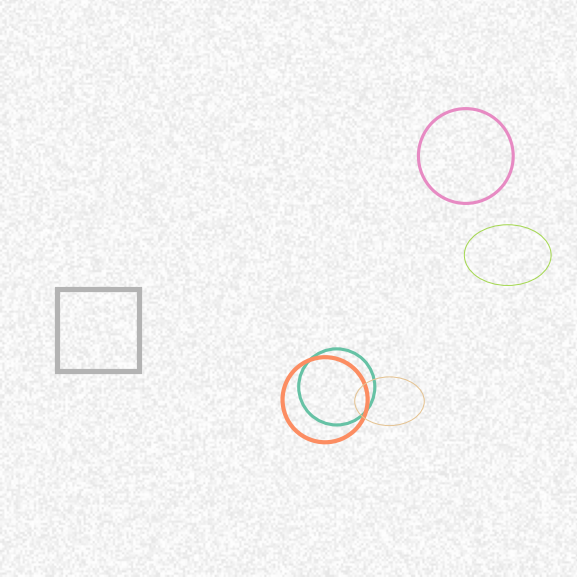[{"shape": "circle", "thickness": 1.5, "radius": 0.33, "center": [0.583, 0.329]}, {"shape": "circle", "thickness": 2, "radius": 0.37, "center": [0.563, 0.307]}, {"shape": "circle", "thickness": 1.5, "radius": 0.41, "center": [0.807, 0.729]}, {"shape": "oval", "thickness": 0.5, "radius": 0.38, "center": [0.879, 0.557]}, {"shape": "oval", "thickness": 0.5, "radius": 0.3, "center": [0.674, 0.304]}, {"shape": "square", "thickness": 2.5, "radius": 0.35, "center": [0.169, 0.427]}]